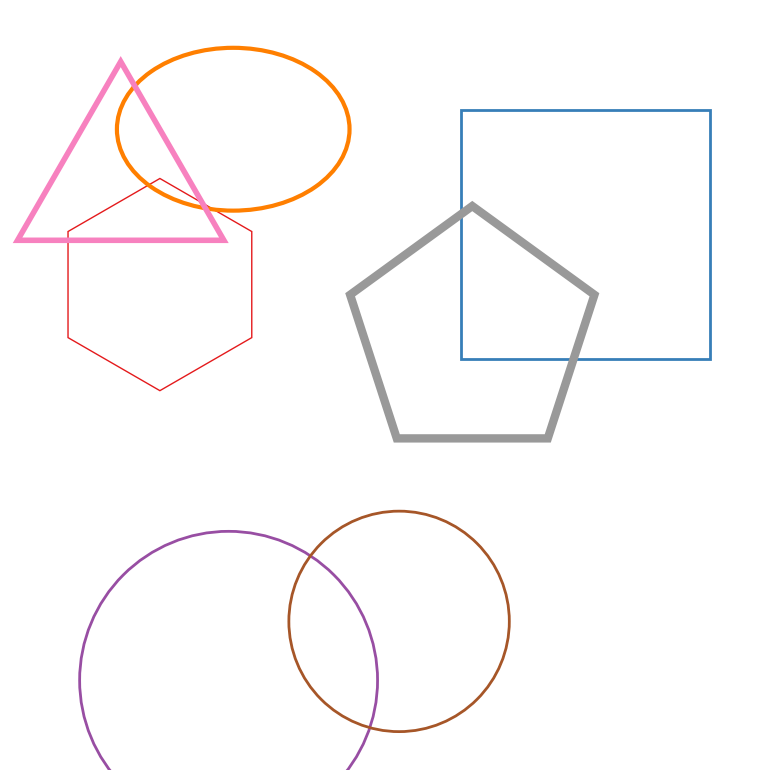[{"shape": "hexagon", "thickness": 0.5, "radius": 0.69, "center": [0.208, 0.63]}, {"shape": "square", "thickness": 1, "radius": 0.81, "center": [0.761, 0.695]}, {"shape": "circle", "thickness": 1, "radius": 0.97, "center": [0.297, 0.116]}, {"shape": "oval", "thickness": 1.5, "radius": 0.76, "center": [0.303, 0.832]}, {"shape": "circle", "thickness": 1, "radius": 0.72, "center": [0.518, 0.193]}, {"shape": "triangle", "thickness": 2, "radius": 0.77, "center": [0.157, 0.765]}, {"shape": "pentagon", "thickness": 3, "radius": 0.83, "center": [0.613, 0.566]}]